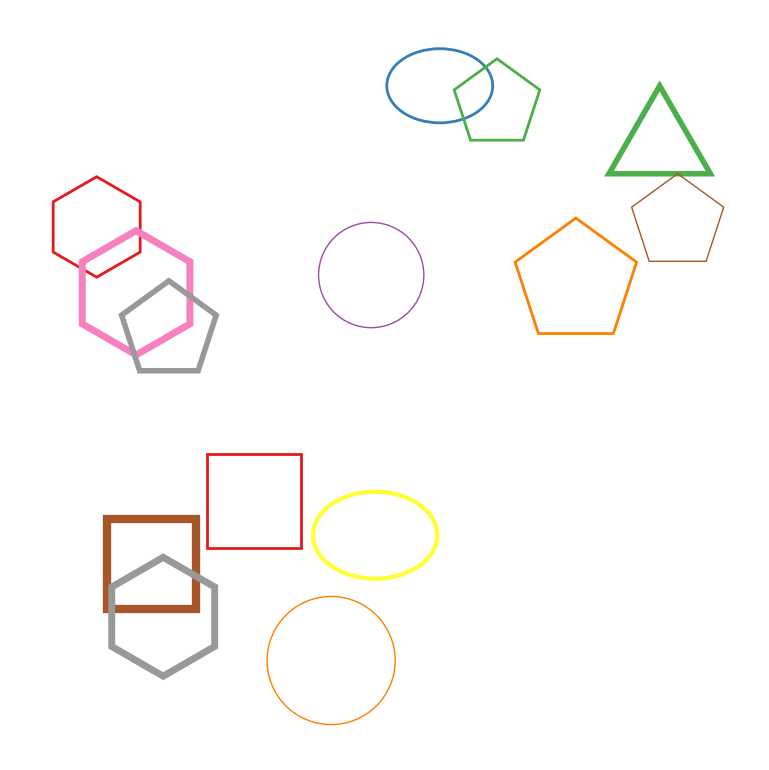[{"shape": "square", "thickness": 1, "radius": 0.31, "center": [0.33, 0.349]}, {"shape": "hexagon", "thickness": 1, "radius": 0.33, "center": [0.126, 0.705]}, {"shape": "oval", "thickness": 1, "radius": 0.34, "center": [0.571, 0.889]}, {"shape": "pentagon", "thickness": 1, "radius": 0.29, "center": [0.645, 0.865]}, {"shape": "triangle", "thickness": 2, "radius": 0.38, "center": [0.857, 0.812]}, {"shape": "circle", "thickness": 0.5, "radius": 0.34, "center": [0.482, 0.643]}, {"shape": "circle", "thickness": 0.5, "radius": 0.42, "center": [0.43, 0.142]}, {"shape": "pentagon", "thickness": 1, "radius": 0.41, "center": [0.748, 0.634]}, {"shape": "oval", "thickness": 1.5, "radius": 0.4, "center": [0.487, 0.305]}, {"shape": "pentagon", "thickness": 0.5, "radius": 0.31, "center": [0.88, 0.712]}, {"shape": "square", "thickness": 3, "radius": 0.29, "center": [0.197, 0.268]}, {"shape": "hexagon", "thickness": 2.5, "radius": 0.4, "center": [0.177, 0.62]}, {"shape": "pentagon", "thickness": 2, "radius": 0.32, "center": [0.219, 0.571]}, {"shape": "hexagon", "thickness": 2.5, "radius": 0.39, "center": [0.212, 0.199]}]